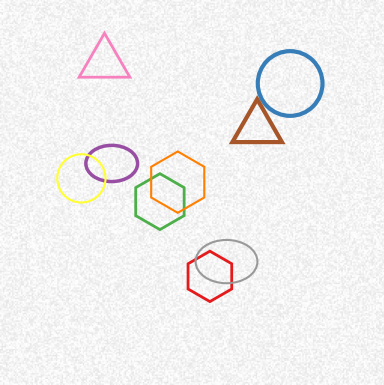[{"shape": "hexagon", "thickness": 2, "radius": 0.33, "center": [0.545, 0.282]}, {"shape": "circle", "thickness": 3, "radius": 0.42, "center": [0.754, 0.783]}, {"shape": "hexagon", "thickness": 2, "radius": 0.36, "center": [0.415, 0.476]}, {"shape": "oval", "thickness": 2.5, "radius": 0.34, "center": [0.29, 0.575]}, {"shape": "hexagon", "thickness": 1.5, "radius": 0.4, "center": [0.462, 0.527]}, {"shape": "circle", "thickness": 1.5, "radius": 0.31, "center": [0.211, 0.537]}, {"shape": "triangle", "thickness": 3, "radius": 0.37, "center": [0.668, 0.668]}, {"shape": "triangle", "thickness": 2, "radius": 0.38, "center": [0.271, 0.838]}, {"shape": "oval", "thickness": 1.5, "radius": 0.4, "center": [0.588, 0.321]}]